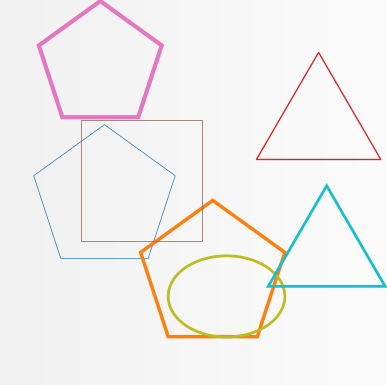[{"shape": "pentagon", "thickness": 0.5, "radius": 0.96, "center": [0.27, 0.484]}, {"shape": "pentagon", "thickness": 2.5, "radius": 0.98, "center": [0.549, 0.284]}, {"shape": "triangle", "thickness": 1, "radius": 0.93, "center": [0.822, 0.678]}, {"shape": "square", "thickness": 0.5, "radius": 0.78, "center": [0.365, 0.531]}, {"shape": "pentagon", "thickness": 3, "radius": 0.83, "center": [0.259, 0.831]}, {"shape": "oval", "thickness": 2, "radius": 0.75, "center": [0.585, 0.23]}, {"shape": "triangle", "thickness": 2, "radius": 0.87, "center": [0.843, 0.343]}]